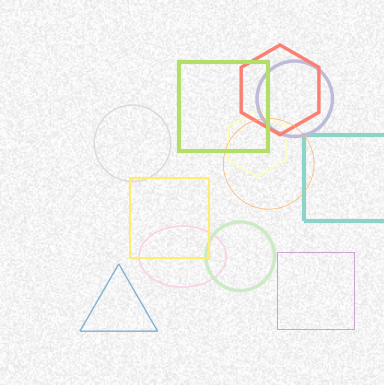[{"shape": "square", "thickness": 3, "radius": 0.56, "center": [0.9, 0.538]}, {"shape": "hexagon", "thickness": 1, "radius": 0.43, "center": [0.668, 0.628]}, {"shape": "circle", "thickness": 2.5, "radius": 0.49, "center": [0.766, 0.744]}, {"shape": "hexagon", "thickness": 2.5, "radius": 0.58, "center": [0.727, 0.767]}, {"shape": "triangle", "thickness": 1, "radius": 0.58, "center": [0.308, 0.198]}, {"shape": "circle", "thickness": 0.5, "radius": 0.59, "center": [0.698, 0.575]}, {"shape": "square", "thickness": 3, "radius": 0.58, "center": [0.58, 0.724]}, {"shape": "oval", "thickness": 1, "radius": 0.57, "center": [0.475, 0.334]}, {"shape": "circle", "thickness": 1, "radius": 0.5, "center": [0.344, 0.628]}, {"shape": "square", "thickness": 0.5, "radius": 0.5, "center": [0.819, 0.245]}, {"shape": "circle", "thickness": 2.5, "radius": 0.45, "center": [0.624, 0.334]}, {"shape": "square", "thickness": 1.5, "radius": 0.52, "center": [0.44, 0.434]}]